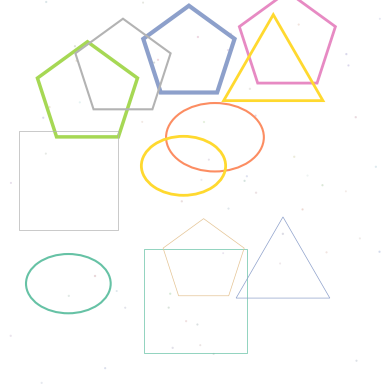[{"shape": "oval", "thickness": 1.5, "radius": 0.55, "center": [0.178, 0.263]}, {"shape": "square", "thickness": 0.5, "radius": 0.67, "center": [0.507, 0.218]}, {"shape": "oval", "thickness": 1.5, "radius": 0.63, "center": [0.558, 0.644]}, {"shape": "pentagon", "thickness": 3, "radius": 0.62, "center": [0.491, 0.861]}, {"shape": "triangle", "thickness": 0.5, "radius": 0.7, "center": [0.735, 0.296]}, {"shape": "pentagon", "thickness": 2, "radius": 0.66, "center": [0.746, 0.89]}, {"shape": "pentagon", "thickness": 2.5, "radius": 0.68, "center": [0.227, 0.755]}, {"shape": "triangle", "thickness": 2, "radius": 0.74, "center": [0.71, 0.813]}, {"shape": "oval", "thickness": 2, "radius": 0.55, "center": [0.477, 0.569]}, {"shape": "pentagon", "thickness": 0.5, "radius": 0.55, "center": [0.529, 0.321]}, {"shape": "square", "thickness": 0.5, "radius": 0.64, "center": [0.178, 0.531]}, {"shape": "pentagon", "thickness": 1.5, "radius": 0.65, "center": [0.319, 0.821]}]